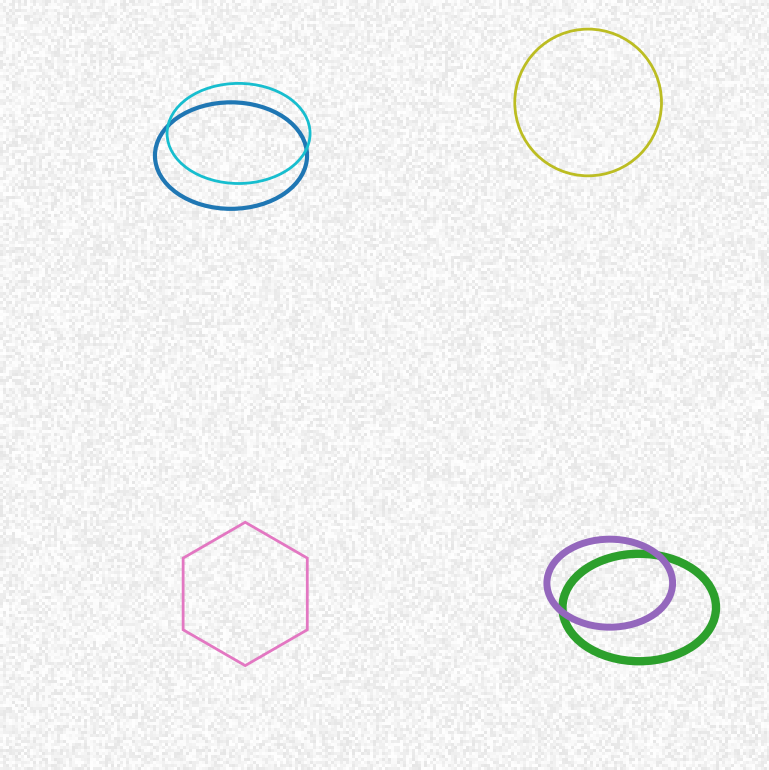[{"shape": "oval", "thickness": 1.5, "radius": 0.49, "center": [0.3, 0.798]}, {"shape": "oval", "thickness": 3, "radius": 0.5, "center": [0.83, 0.211]}, {"shape": "oval", "thickness": 2.5, "radius": 0.41, "center": [0.792, 0.243]}, {"shape": "hexagon", "thickness": 1, "radius": 0.47, "center": [0.318, 0.229]}, {"shape": "circle", "thickness": 1, "radius": 0.48, "center": [0.764, 0.867]}, {"shape": "oval", "thickness": 1, "radius": 0.46, "center": [0.31, 0.827]}]